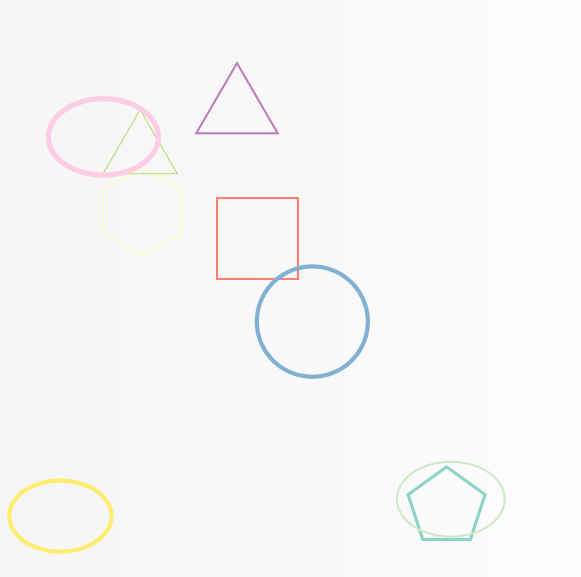[{"shape": "pentagon", "thickness": 1.5, "radius": 0.35, "center": [0.768, 0.121]}, {"shape": "hexagon", "thickness": 0.5, "radius": 0.38, "center": [0.244, 0.633]}, {"shape": "square", "thickness": 1, "radius": 0.35, "center": [0.443, 0.586]}, {"shape": "circle", "thickness": 2, "radius": 0.48, "center": [0.537, 0.442]}, {"shape": "triangle", "thickness": 0.5, "radius": 0.37, "center": [0.241, 0.735]}, {"shape": "oval", "thickness": 2.5, "radius": 0.47, "center": [0.178, 0.762]}, {"shape": "triangle", "thickness": 1, "radius": 0.4, "center": [0.408, 0.809]}, {"shape": "oval", "thickness": 1, "radius": 0.46, "center": [0.776, 0.135]}, {"shape": "oval", "thickness": 2, "radius": 0.44, "center": [0.104, 0.105]}]